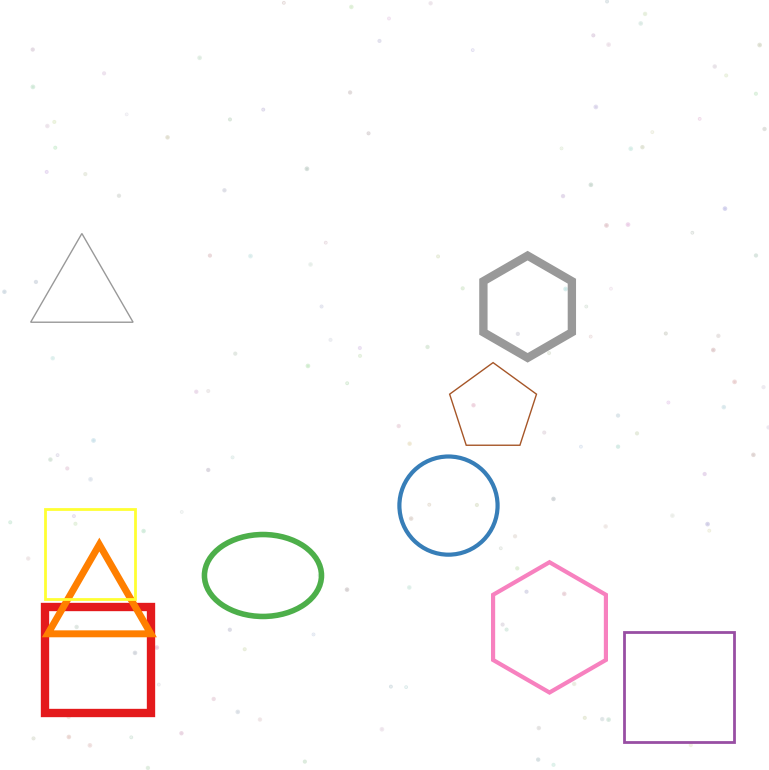[{"shape": "square", "thickness": 3, "radius": 0.34, "center": [0.127, 0.143]}, {"shape": "circle", "thickness": 1.5, "radius": 0.32, "center": [0.582, 0.343]}, {"shape": "oval", "thickness": 2, "radius": 0.38, "center": [0.342, 0.253]}, {"shape": "square", "thickness": 1, "radius": 0.36, "center": [0.882, 0.108]}, {"shape": "triangle", "thickness": 2.5, "radius": 0.39, "center": [0.129, 0.215]}, {"shape": "square", "thickness": 1, "radius": 0.29, "center": [0.117, 0.28]}, {"shape": "pentagon", "thickness": 0.5, "radius": 0.3, "center": [0.64, 0.47]}, {"shape": "hexagon", "thickness": 1.5, "radius": 0.42, "center": [0.714, 0.185]}, {"shape": "hexagon", "thickness": 3, "radius": 0.33, "center": [0.685, 0.602]}, {"shape": "triangle", "thickness": 0.5, "radius": 0.38, "center": [0.106, 0.62]}]